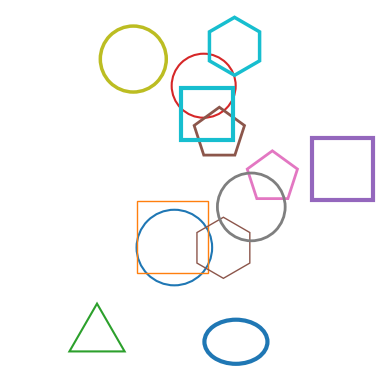[{"shape": "oval", "thickness": 3, "radius": 0.41, "center": [0.613, 0.112]}, {"shape": "circle", "thickness": 1.5, "radius": 0.49, "center": [0.453, 0.357]}, {"shape": "square", "thickness": 1, "radius": 0.46, "center": [0.449, 0.384]}, {"shape": "triangle", "thickness": 1.5, "radius": 0.41, "center": [0.252, 0.129]}, {"shape": "circle", "thickness": 1.5, "radius": 0.42, "center": [0.529, 0.777]}, {"shape": "square", "thickness": 3, "radius": 0.4, "center": [0.89, 0.561]}, {"shape": "pentagon", "thickness": 2, "radius": 0.34, "center": [0.57, 0.653]}, {"shape": "hexagon", "thickness": 1, "radius": 0.4, "center": [0.58, 0.356]}, {"shape": "pentagon", "thickness": 2, "radius": 0.34, "center": [0.707, 0.54]}, {"shape": "circle", "thickness": 2, "radius": 0.44, "center": [0.653, 0.463]}, {"shape": "circle", "thickness": 2.5, "radius": 0.43, "center": [0.346, 0.847]}, {"shape": "square", "thickness": 3, "radius": 0.34, "center": [0.536, 0.703]}, {"shape": "hexagon", "thickness": 2.5, "radius": 0.38, "center": [0.609, 0.88]}]